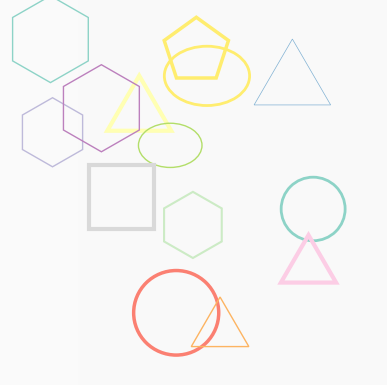[{"shape": "hexagon", "thickness": 1, "radius": 0.56, "center": [0.13, 0.898]}, {"shape": "circle", "thickness": 2, "radius": 0.41, "center": [0.808, 0.457]}, {"shape": "triangle", "thickness": 3, "radius": 0.48, "center": [0.359, 0.708]}, {"shape": "hexagon", "thickness": 1, "radius": 0.45, "center": [0.136, 0.656]}, {"shape": "circle", "thickness": 2.5, "radius": 0.55, "center": [0.455, 0.188]}, {"shape": "triangle", "thickness": 0.5, "radius": 0.57, "center": [0.755, 0.784]}, {"shape": "triangle", "thickness": 1, "radius": 0.43, "center": [0.568, 0.143]}, {"shape": "oval", "thickness": 1, "radius": 0.41, "center": [0.439, 0.622]}, {"shape": "triangle", "thickness": 3, "radius": 0.41, "center": [0.796, 0.307]}, {"shape": "square", "thickness": 3, "radius": 0.42, "center": [0.314, 0.489]}, {"shape": "hexagon", "thickness": 1, "radius": 0.57, "center": [0.262, 0.719]}, {"shape": "hexagon", "thickness": 1.5, "radius": 0.43, "center": [0.498, 0.416]}, {"shape": "pentagon", "thickness": 2.5, "radius": 0.44, "center": [0.507, 0.868]}, {"shape": "oval", "thickness": 2, "radius": 0.55, "center": [0.534, 0.803]}]